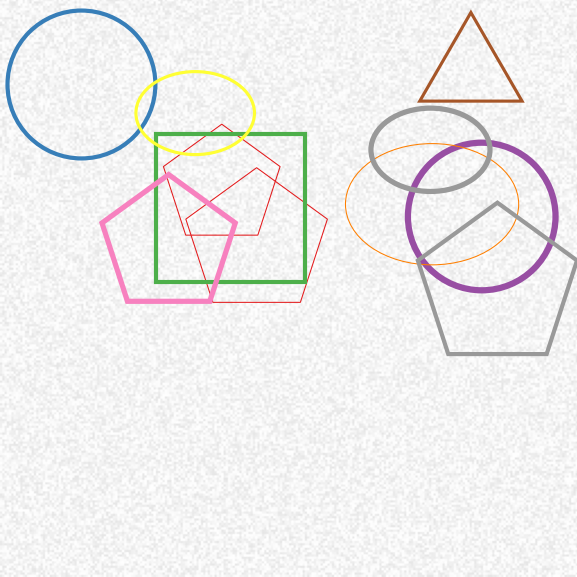[{"shape": "pentagon", "thickness": 0.5, "radius": 0.64, "center": [0.444, 0.58]}, {"shape": "pentagon", "thickness": 0.5, "radius": 0.53, "center": [0.384, 0.678]}, {"shape": "circle", "thickness": 2, "radius": 0.64, "center": [0.141, 0.853]}, {"shape": "square", "thickness": 2, "radius": 0.64, "center": [0.399, 0.639]}, {"shape": "circle", "thickness": 3, "radius": 0.64, "center": [0.834, 0.624]}, {"shape": "oval", "thickness": 0.5, "radius": 0.75, "center": [0.748, 0.646]}, {"shape": "oval", "thickness": 1.5, "radius": 0.51, "center": [0.338, 0.803]}, {"shape": "triangle", "thickness": 1.5, "radius": 0.51, "center": [0.815, 0.875]}, {"shape": "pentagon", "thickness": 2.5, "radius": 0.61, "center": [0.292, 0.576]}, {"shape": "oval", "thickness": 2.5, "radius": 0.52, "center": [0.745, 0.74]}, {"shape": "pentagon", "thickness": 2, "radius": 0.72, "center": [0.861, 0.503]}]